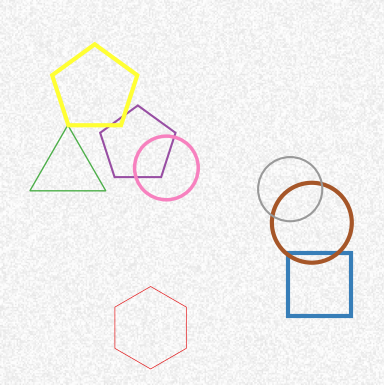[{"shape": "hexagon", "thickness": 0.5, "radius": 0.54, "center": [0.391, 0.149]}, {"shape": "square", "thickness": 3, "radius": 0.41, "center": [0.83, 0.261]}, {"shape": "triangle", "thickness": 1, "radius": 0.57, "center": [0.176, 0.561]}, {"shape": "pentagon", "thickness": 1.5, "radius": 0.51, "center": [0.358, 0.623]}, {"shape": "pentagon", "thickness": 3, "radius": 0.58, "center": [0.246, 0.769]}, {"shape": "circle", "thickness": 3, "radius": 0.52, "center": [0.81, 0.421]}, {"shape": "circle", "thickness": 2.5, "radius": 0.41, "center": [0.432, 0.564]}, {"shape": "circle", "thickness": 1.5, "radius": 0.42, "center": [0.754, 0.509]}]